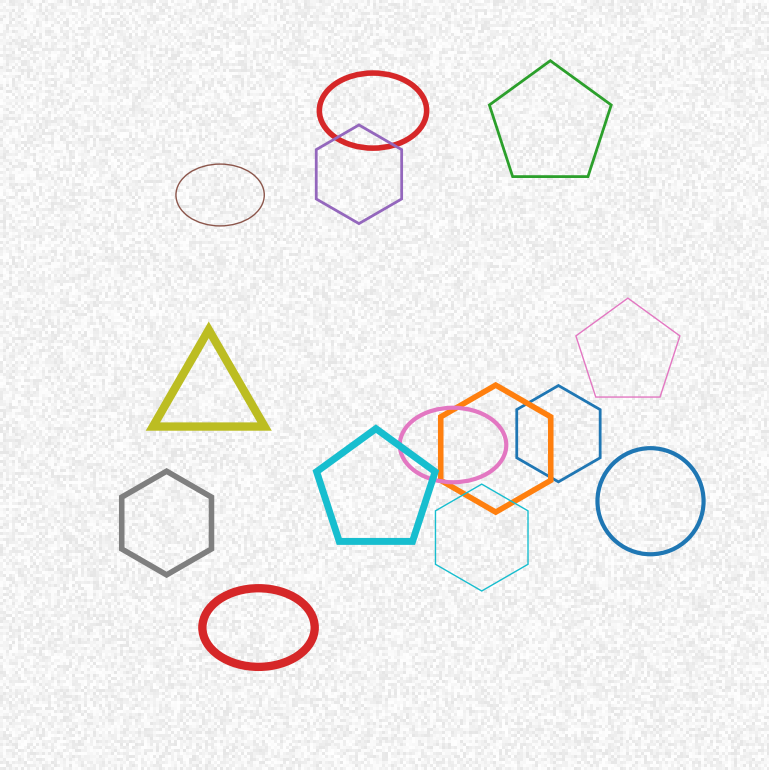[{"shape": "circle", "thickness": 1.5, "radius": 0.34, "center": [0.845, 0.349]}, {"shape": "hexagon", "thickness": 1, "radius": 0.31, "center": [0.725, 0.437]}, {"shape": "hexagon", "thickness": 2, "radius": 0.41, "center": [0.644, 0.417]}, {"shape": "pentagon", "thickness": 1, "radius": 0.42, "center": [0.715, 0.838]}, {"shape": "oval", "thickness": 3, "radius": 0.36, "center": [0.336, 0.185]}, {"shape": "oval", "thickness": 2, "radius": 0.35, "center": [0.484, 0.856]}, {"shape": "hexagon", "thickness": 1, "radius": 0.32, "center": [0.466, 0.774]}, {"shape": "oval", "thickness": 0.5, "radius": 0.29, "center": [0.286, 0.747]}, {"shape": "oval", "thickness": 1.5, "radius": 0.35, "center": [0.588, 0.422]}, {"shape": "pentagon", "thickness": 0.5, "radius": 0.36, "center": [0.815, 0.542]}, {"shape": "hexagon", "thickness": 2, "radius": 0.34, "center": [0.216, 0.321]}, {"shape": "triangle", "thickness": 3, "radius": 0.42, "center": [0.271, 0.488]}, {"shape": "pentagon", "thickness": 2.5, "radius": 0.4, "center": [0.488, 0.362]}, {"shape": "hexagon", "thickness": 0.5, "radius": 0.35, "center": [0.626, 0.302]}]